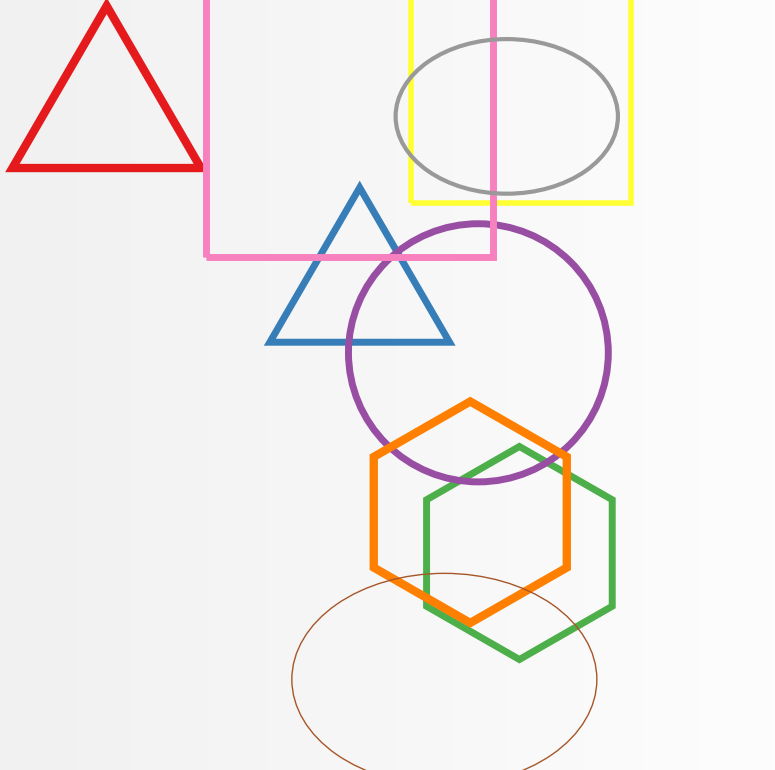[{"shape": "triangle", "thickness": 3, "radius": 0.7, "center": [0.138, 0.852]}, {"shape": "triangle", "thickness": 2.5, "radius": 0.67, "center": [0.464, 0.622]}, {"shape": "hexagon", "thickness": 2.5, "radius": 0.69, "center": [0.67, 0.282]}, {"shape": "circle", "thickness": 2.5, "radius": 0.84, "center": [0.617, 0.542]}, {"shape": "hexagon", "thickness": 3, "radius": 0.72, "center": [0.607, 0.335]}, {"shape": "square", "thickness": 2, "radius": 0.71, "center": [0.673, 0.879]}, {"shape": "oval", "thickness": 0.5, "radius": 0.98, "center": [0.573, 0.118]}, {"shape": "square", "thickness": 2.5, "radius": 0.93, "center": [0.451, 0.852]}, {"shape": "oval", "thickness": 1.5, "radius": 0.72, "center": [0.654, 0.849]}]